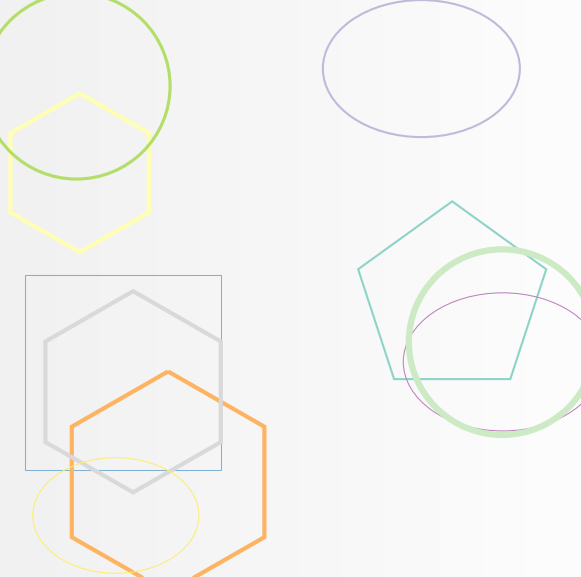[{"shape": "pentagon", "thickness": 1, "radius": 0.85, "center": [0.778, 0.48]}, {"shape": "hexagon", "thickness": 2, "radius": 0.69, "center": [0.137, 0.7]}, {"shape": "oval", "thickness": 1, "radius": 0.85, "center": [0.725, 0.88]}, {"shape": "square", "thickness": 0.5, "radius": 0.84, "center": [0.212, 0.354]}, {"shape": "hexagon", "thickness": 2, "radius": 0.96, "center": [0.289, 0.165]}, {"shape": "circle", "thickness": 1.5, "radius": 0.81, "center": [0.132, 0.85]}, {"shape": "hexagon", "thickness": 2, "radius": 0.87, "center": [0.229, 0.321]}, {"shape": "oval", "thickness": 0.5, "radius": 0.85, "center": [0.865, 0.373]}, {"shape": "circle", "thickness": 3, "radius": 0.8, "center": [0.864, 0.407]}, {"shape": "oval", "thickness": 0.5, "radius": 0.71, "center": [0.199, 0.107]}]